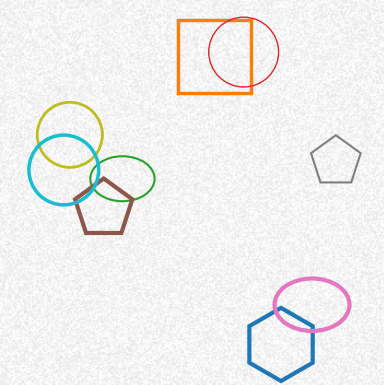[{"shape": "hexagon", "thickness": 3, "radius": 0.47, "center": [0.73, 0.105]}, {"shape": "square", "thickness": 2.5, "radius": 0.47, "center": [0.557, 0.854]}, {"shape": "oval", "thickness": 1.5, "radius": 0.42, "center": [0.318, 0.536]}, {"shape": "circle", "thickness": 1, "radius": 0.45, "center": [0.633, 0.865]}, {"shape": "pentagon", "thickness": 3, "radius": 0.39, "center": [0.269, 0.458]}, {"shape": "oval", "thickness": 3, "radius": 0.49, "center": [0.81, 0.209]}, {"shape": "pentagon", "thickness": 1.5, "radius": 0.34, "center": [0.872, 0.581]}, {"shape": "circle", "thickness": 2, "radius": 0.42, "center": [0.181, 0.65]}, {"shape": "circle", "thickness": 2.5, "radius": 0.45, "center": [0.166, 0.559]}]